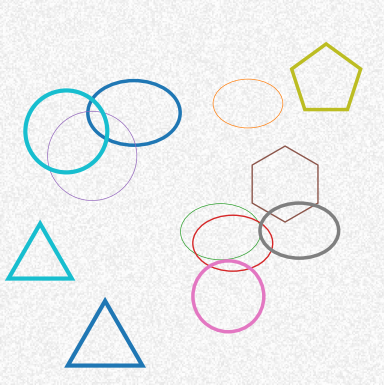[{"shape": "triangle", "thickness": 3, "radius": 0.56, "center": [0.273, 0.106]}, {"shape": "oval", "thickness": 2.5, "radius": 0.6, "center": [0.348, 0.707]}, {"shape": "oval", "thickness": 0.5, "radius": 0.45, "center": [0.644, 0.731]}, {"shape": "oval", "thickness": 0.5, "radius": 0.52, "center": [0.573, 0.398]}, {"shape": "oval", "thickness": 1, "radius": 0.52, "center": [0.605, 0.368]}, {"shape": "circle", "thickness": 0.5, "radius": 0.58, "center": [0.24, 0.595]}, {"shape": "hexagon", "thickness": 1, "radius": 0.49, "center": [0.74, 0.522]}, {"shape": "circle", "thickness": 2.5, "radius": 0.46, "center": [0.593, 0.23]}, {"shape": "oval", "thickness": 2.5, "radius": 0.51, "center": [0.777, 0.401]}, {"shape": "pentagon", "thickness": 2.5, "radius": 0.47, "center": [0.847, 0.792]}, {"shape": "triangle", "thickness": 3, "radius": 0.47, "center": [0.104, 0.324]}, {"shape": "circle", "thickness": 3, "radius": 0.53, "center": [0.172, 0.659]}]